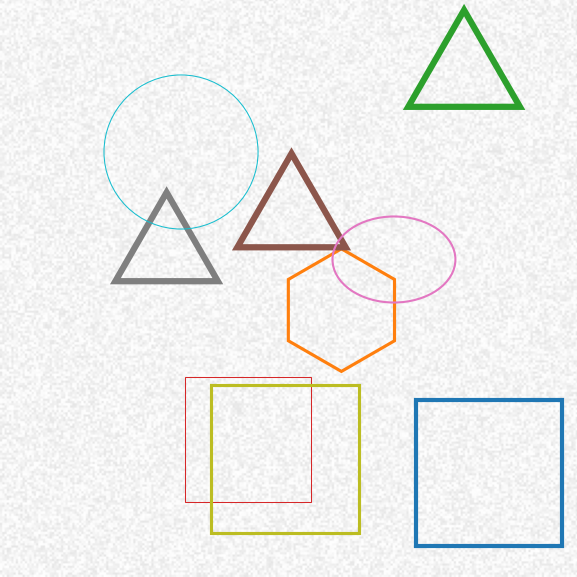[{"shape": "square", "thickness": 2, "radius": 0.63, "center": [0.847, 0.18]}, {"shape": "hexagon", "thickness": 1.5, "radius": 0.53, "center": [0.591, 0.462]}, {"shape": "triangle", "thickness": 3, "radius": 0.56, "center": [0.804, 0.87]}, {"shape": "square", "thickness": 0.5, "radius": 0.54, "center": [0.429, 0.238]}, {"shape": "triangle", "thickness": 3, "radius": 0.54, "center": [0.505, 0.625]}, {"shape": "oval", "thickness": 1, "radius": 0.53, "center": [0.682, 0.55]}, {"shape": "triangle", "thickness": 3, "radius": 0.51, "center": [0.289, 0.563]}, {"shape": "square", "thickness": 1.5, "radius": 0.64, "center": [0.493, 0.204]}, {"shape": "circle", "thickness": 0.5, "radius": 0.67, "center": [0.313, 0.736]}]